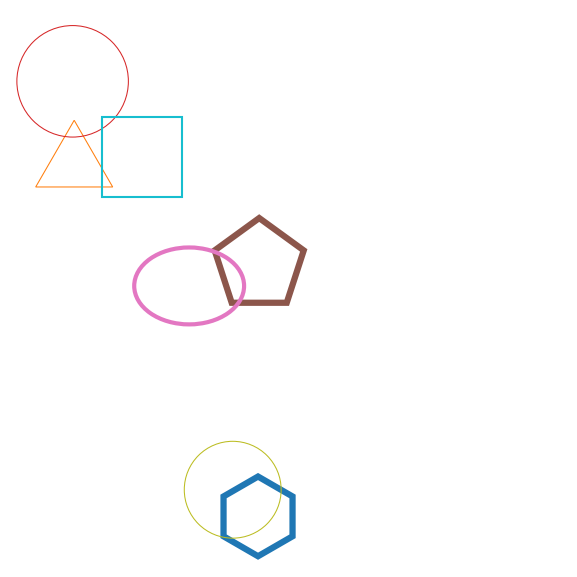[{"shape": "hexagon", "thickness": 3, "radius": 0.34, "center": [0.447, 0.105]}, {"shape": "triangle", "thickness": 0.5, "radius": 0.38, "center": [0.128, 0.714]}, {"shape": "circle", "thickness": 0.5, "radius": 0.48, "center": [0.126, 0.858]}, {"shape": "pentagon", "thickness": 3, "radius": 0.41, "center": [0.449, 0.54]}, {"shape": "oval", "thickness": 2, "radius": 0.48, "center": [0.328, 0.504]}, {"shape": "circle", "thickness": 0.5, "radius": 0.42, "center": [0.403, 0.151]}, {"shape": "square", "thickness": 1, "radius": 0.35, "center": [0.246, 0.727]}]